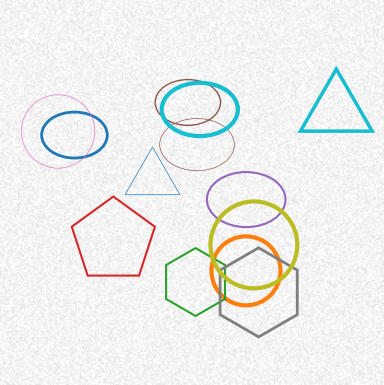[{"shape": "triangle", "thickness": 0.5, "radius": 0.41, "center": [0.396, 0.535]}, {"shape": "oval", "thickness": 2, "radius": 0.43, "center": [0.193, 0.649]}, {"shape": "circle", "thickness": 3, "radius": 0.45, "center": [0.639, 0.296]}, {"shape": "hexagon", "thickness": 1.5, "radius": 0.44, "center": [0.508, 0.267]}, {"shape": "pentagon", "thickness": 1.5, "radius": 0.57, "center": [0.294, 0.376]}, {"shape": "oval", "thickness": 1.5, "radius": 0.51, "center": [0.639, 0.482]}, {"shape": "oval", "thickness": 1, "radius": 0.42, "center": [0.488, 0.734]}, {"shape": "oval", "thickness": 0.5, "radius": 0.48, "center": [0.512, 0.624]}, {"shape": "circle", "thickness": 0.5, "radius": 0.48, "center": [0.151, 0.659]}, {"shape": "hexagon", "thickness": 2, "radius": 0.58, "center": [0.672, 0.241]}, {"shape": "circle", "thickness": 3, "radius": 0.56, "center": [0.659, 0.364]}, {"shape": "oval", "thickness": 3, "radius": 0.49, "center": [0.519, 0.716]}, {"shape": "triangle", "thickness": 2.5, "radius": 0.54, "center": [0.874, 0.713]}]